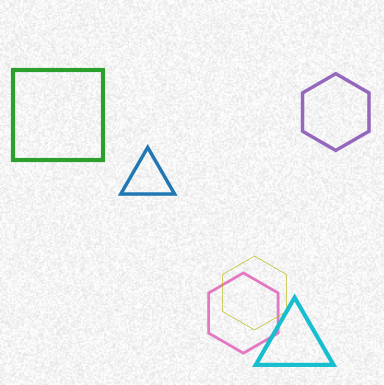[{"shape": "triangle", "thickness": 2.5, "radius": 0.4, "center": [0.384, 0.536]}, {"shape": "square", "thickness": 3, "radius": 0.59, "center": [0.151, 0.701]}, {"shape": "hexagon", "thickness": 2.5, "radius": 0.5, "center": [0.872, 0.709]}, {"shape": "hexagon", "thickness": 2, "radius": 0.52, "center": [0.632, 0.187]}, {"shape": "hexagon", "thickness": 0.5, "radius": 0.48, "center": [0.661, 0.239]}, {"shape": "triangle", "thickness": 3, "radius": 0.58, "center": [0.765, 0.111]}]